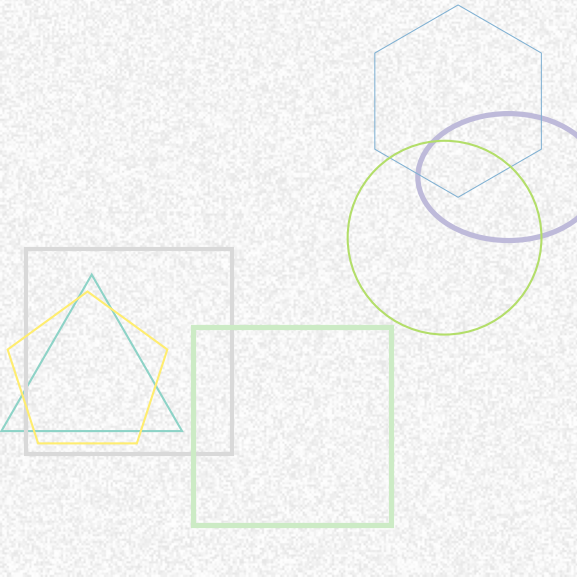[{"shape": "triangle", "thickness": 1, "radius": 0.9, "center": [0.159, 0.343]}, {"shape": "oval", "thickness": 2.5, "radius": 0.78, "center": [0.881, 0.693]}, {"shape": "hexagon", "thickness": 0.5, "radius": 0.83, "center": [0.793, 0.824]}, {"shape": "circle", "thickness": 1, "radius": 0.84, "center": [0.77, 0.588]}, {"shape": "square", "thickness": 2, "radius": 0.89, "center": [0.223, 0.391]}, {"shape": "square", "thickness": 2.5, "radius": 0.86, "center": [0.505, 0.261]}, {"shape": "pentagon", "thickness": 1, "radius": 0.73, "center": [0.151, 0.349]}]